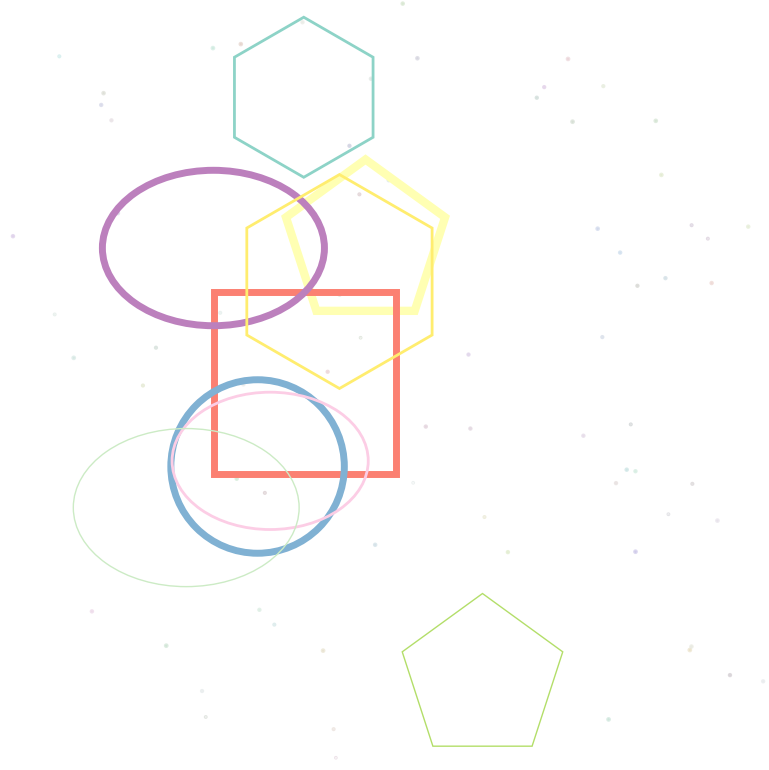[{"shape": "hexagon", "thickness": 1, "radius": 0.52, "center": [0.394, 0.874]}, {"shape": "pentagon", "thickness": 3, "radius": 0.54, "center": [0.475, 0.684]}, {"shape": "square", "thickness": 2.5, "radius": 0.59, "center": [0.396, 0.503]}, {"shape": "circle", "thickness": 2.5, "radius": 0.56, "center": [0.335, 0.394]}, {"shape": "pentagon", "thickness": 0.5, "radius": 0.55, "center": [0.627, 0.12]}, {"shape": "oval", "thickness": 1, "radius": 0.64, "center": [0.351, 0.401]}, {"shape": "oval", "thickness": 2.5, "radius": 0.72, "center": [0.277, 0.678]}, {"shape": "oval", "thickness": 0.5, "radius": 0.73, "center": [0.242, 0.341]}, {"shape": "hexagon", "thickness": 1, "radius": 0.69, "center": [0.441, 0.634]}]